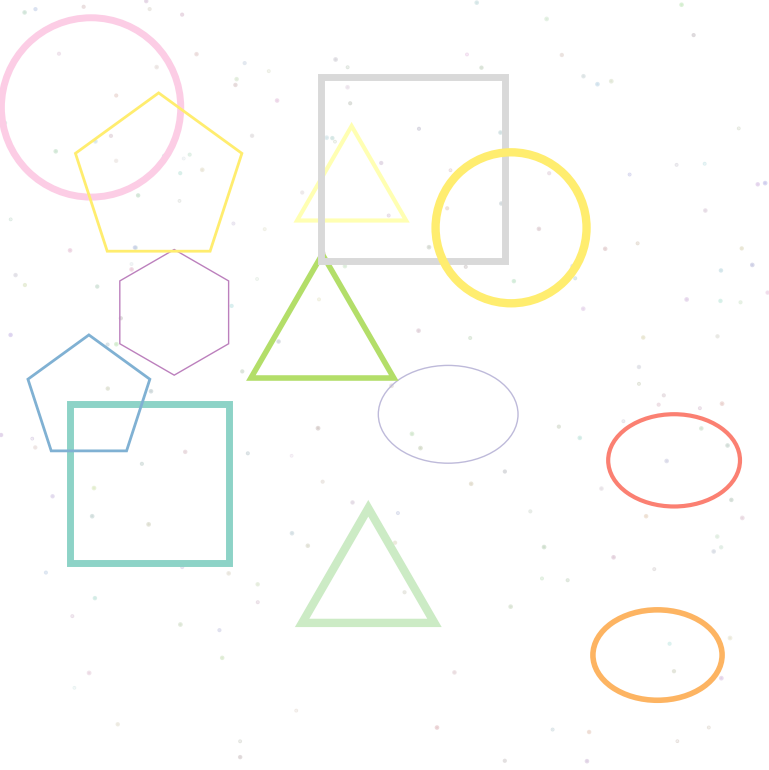[{"shape": "square", "thickness": 2.5, "radius": 0.51, "center": [0.194, 0.372]}, {"shape": "triangle", "thickness": 1.5, "radius": 0.41, "center": [0.457, 0.755]}, {"shape": "oval", "thickness": 0.5, "radius": 0.45, "center": [0.582, 0.462]}, {"shape": "oval", "thickness": 1.5, "radius": 0.43, "center": [0.875, 0.402]}, {"shape": "pentagon", "thickness": 1, "radius": 0.42, "center": [0.115, 0.482]}, {"shape": "oval", "thickness": 2, "radius": 0.42, "center": [0.854, 0.149]}, {"shape": "triangle", "thickness": 2, "radius": 0.54, "center": [0.419, 0.563]}, {"shape": "circle", "thickness": 2.5, "radius": 0.58, "center": [0.118, 0.86]}, {"shape": "square", "thickness": 2.5, "radius": 0.6, "center": [0.537, 0.78]}, {"shape": "hexagon", "thickness": 0.5, "radius": 0.41, "center": [0.226, 0.594]}, {"shape": "triangle", "thickness": 3, "radius": 0.5, "center": [0.478, 0.241]}, {"shape": "circle", "thickness": 3, "radius": 0.49, "center": [0.664, 0.704]}, {"shape": "pentagon", "thickness": 1, "radius": 0.57, "center": [0.206, 0.766]}]